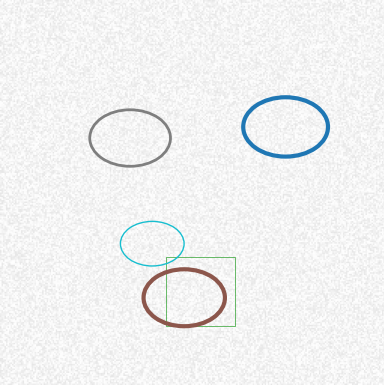[{"shape": "oval", "thickness": 3, "radius": 0.55, "center": [0.742, 0.67]}, {"shape": "square", "thickness": 0.5, "radius": 0.44, "center": [0.521, 0.243]}, {"shape": "oval", "thickness": 3, "radius": 0.53, "center": [0.479, 0.227]}, {"shape": "oval", "thickness": 2, "radius": 0.52, "center": [0.338, 0.641]}, {"shape": "oval", "thickness": 1, "radius": 0.41, "center": [0.395, 0.367]}]